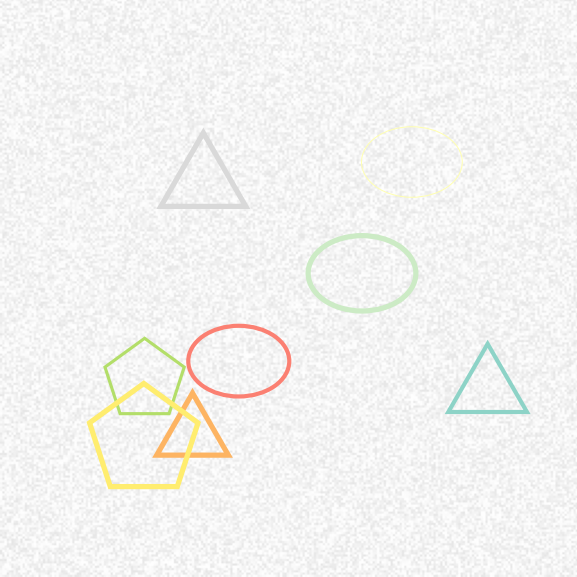[{"shape": "triangle", "thickness": 2, "radius": 0.39, "center": [0.844, 0.325]}, {"shape": "oval", "thickness": 0.5, "radius": 0.44, "center": [0.713, 0.719]}, {"shape": "oval", "thickness": 2, "radius": 0.44, "center": [0.413, 0.374]}, {"shape": "triangle", "thickness": 2.5, "radius": 0.36, "center": [0.333, 0.247]}, {"shape": "pentagon", "thickness": 1.5, "radius": 0.36, "center": [0.25, 0.341]}, {"shape": "triangle", "thickness": 2.5, "radius": 0.42, "center": [0.352, 0.684]}, {"shape": "oval", "thickness": 2.5, "radius": 0.47, "center": [0.627, 0.526]}, {"shape": "pentagon", "thickness": 2.5, "radius": 0.49, "center": [0.249, 0.236]}]